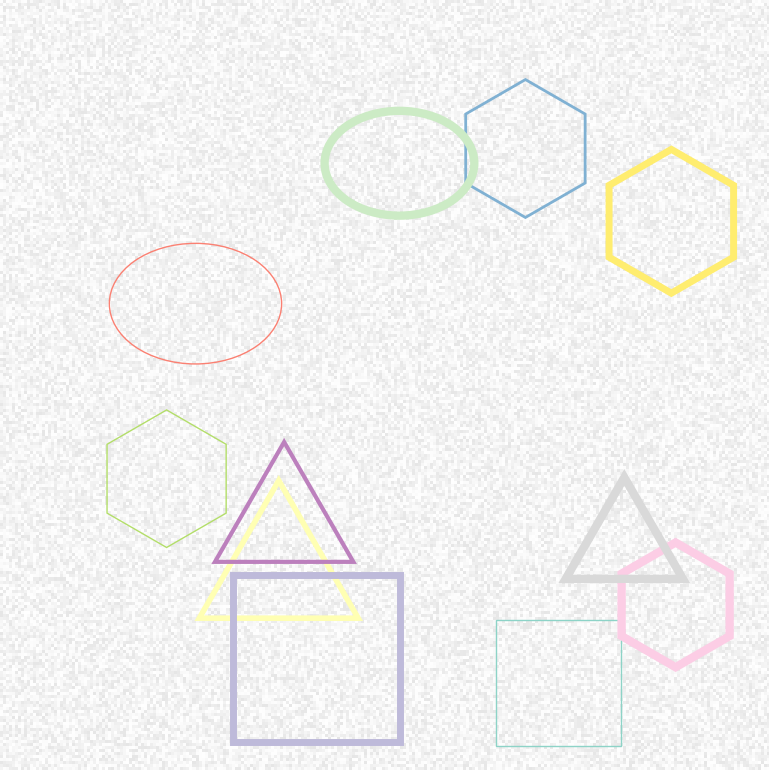[{"shape": "square", "thickness": 0.5, "radius": 0.41, "center": [0.725, 0.113]}, {"shape": "triangle", "thickness": 2, "radius": 0.6, "center": [0.362, 0.257]}, {"shape": "square", "thickness": 2.5, "radius": 0.54, "center": [0.411, 0.144]}, {"shape": "oval", "thickness": 0.5, "radius": 0.56, "center": [0.254, 0.606]}, {"shape": "hexagon", "thickness": 1, "radius": 0.45, "center": [0.682, 0.807]}, {"shape": "hexagon", "thickness": 0.5, "radius": 0.45, "center": [0.216, 0.378]}, {"shape": "hexagon", "thickness": 3, "radius": 0.4, "center": [0.877, 0.214]}, {"shape": "triangle", "thickness": 3, "radius": 0.44, "center": [0.811, 0.292]}, {"shape": "triangle", "thickness": 1.5, "radius": 0.52, "center": [0.369, 0.322]}, {"shape": "oval", "thickness": 3, "radius": 0.49, "center": [0.519, 0.788]}, {"shape": "hexagon", "thickness": 2.5, "radius": 0.47, "center": [0.872, 0.713]}]